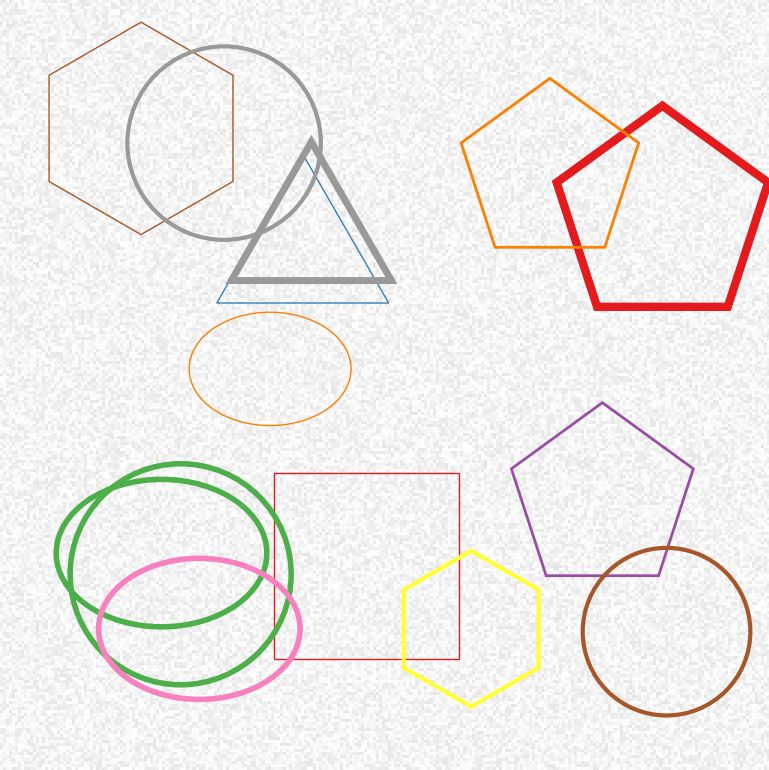[{"shape": "square", "thickness": 0.5, "radius": 0.6, "center": [0.476, 0.265]}, {"shape": "pentagon", "thickness": 3, "radius": 0.72, "center": [0.86, 0.718]}, {"shape": "triangle", "thickness": 0.5, "radius": 0.64, "center": [0.393, 0.671]}, {"shape": "circle", "thickness": 2, "radius": 0.72, "center": [0.235, 0.254]}, {"shape": "oval", "thickness": 2, "radius": 0.68, "center": [0.21, 0.282]}, {"shape": "pentagon", "thickness": 1, "radius": 0.62, "center": [0.782, 0.353]}, {"shape": "pentagon", "thickness": 1, "radius": 0.61, "center": [0.714, 0.777]}, {"shape": "oval", "thickness": 0.5, "radius": 0.53, "center": [0.351, 0.521]}, {"shape": "hexagon", "thickness": 1.5, "radius": 0.51, "center": [0.612, 0.183]}, {"shape": "hexagon", "thickness": 0.5, "radius": 0.69, "center": [0.183, 0.833]}, {"shape": "circle", "thickness": 1.5, "radius": 0.54, "center": [0.866, 0.18]}, {"shape": "oval", "thickness": 2, "radius": 0.65, "center": [0.259, 0.183]}, {"shape": "circle", "thickness": 1.5, "radius": 0.63, "center": [0.291, 0.814]}, {"shape": "triangle", "thickness": 2.5, "radius": 0.6, "center": [0.404, 0.696]}]